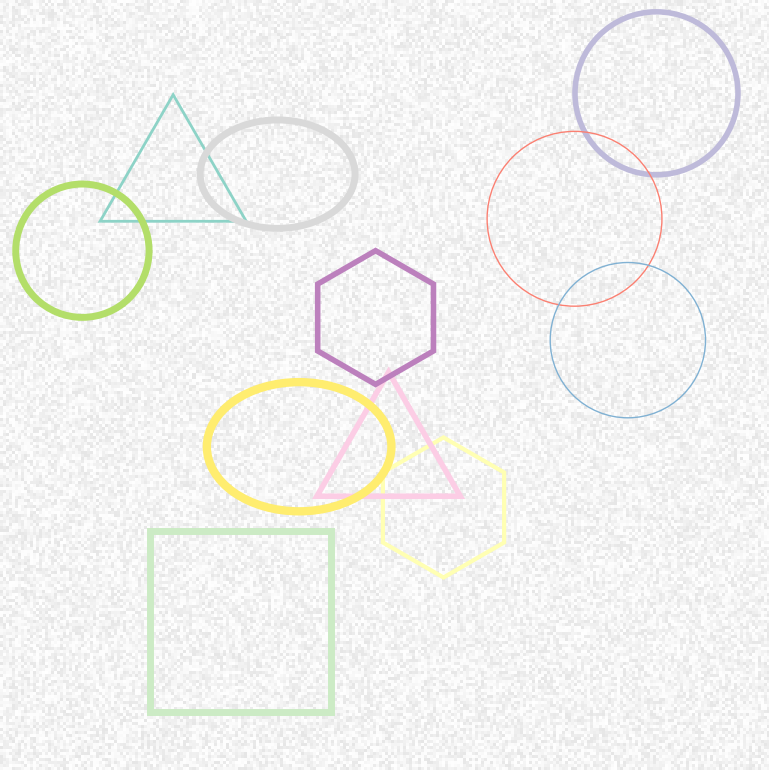[{"shape": "triangle", "thickness": 1, "radius": 0.55, "center": [0.225, 0.767]}, {"shape": "hexagon", "thickness": 1.5, "radius": 0.45, "center": [0.576, 0.341]}, {"shape": "circle", "thickness": 2, "radius": 0.53, "center": [0.853, 0.879]}, {"shape": "circle", "thickness": 0.5, "radius": 0.57, "center": [0.746, 0.716]}, {"shape": "circle", "thickness": 0.5, "radius": 0.5, "center": [0.815, 0.558]}, {"shape": "circle", "thickness": 2.5, "radius": 0.43, "center": [0.107, 0.674]}, {"shape": "triangle", "thickness": 2, "radius": 0.54, "center": [0.505, 0.409]}, {"shape": "oval", "thickness": 2.5, "radius": 0.5, "center": [0.361, 0.774]}, {"shape": "hexagon", "thickness": 2, "radius": 0.43, "center": [0.488, 0.588]}, {"shape": "square", "thickness": 2.5, "radius": 0.59, "center": [0.312, 0.193]}, {"shape": "oval", "thickness": 3, "radius": 0.6, "center": [0.388, 0.42]}]